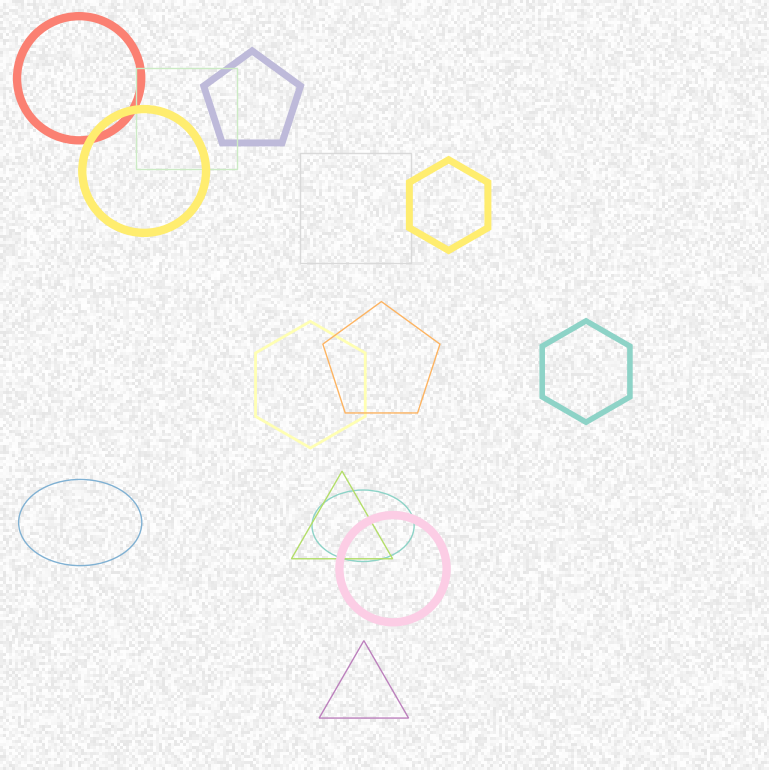[{"shape": "hexagon", "thickness": 2, "radius": 0.33, "center": [0.761, 0.517]}, {"shape": "oval", "thickness": 0.5, "radius": 0.33, "center": [0.472, 0.317]}, {"shape": "hexagon", "thickness": 1, "radius": 0.41, "center": [0.403, 0.5]}, {"shape": "pentagon", "thickness": 2.5, "radius": 0.33, "center": [0.327, 0.868]}, {"shape": "circle", "thickness": 3, "radius": 0.4, "center": [0.103, 0.898]}, {"shape": "oval", "thickness": 0.5, "radius": 0.4, "center": [0.104, 0.321]}, {"shape": "pentagon", "thickness": 0.5, "radius": 0.4, "center": [0.495, 0.528]}, {"shape": "triangle", "thickness": 0.5, "radius": 0.38, "center": [0.444, 0.312]}, {"shape": "circle", "thickness": 3, "radius": 0.35, "center": [0.51, 0.261]}, {"shape": "square", "thickness": 0.5, "radius": 0.36, "center": [0.462, 0.73]}, {"shape": "triangle", "thickness": 0.5, "radius": 0.34, "center": [0.473, 0.101]}, {"shape": "square", "thickness": 0.5, "radius": 0.33, "center": [0.242, 0.846]}, {"shape": "hexagon", "thickness": 2.5, "radius": 0.29, "center": [0.583, 0.734]}, {"shape": "circle", "thickness": 3, "radius": 0.4, "center": [0.187, 0.778]}]